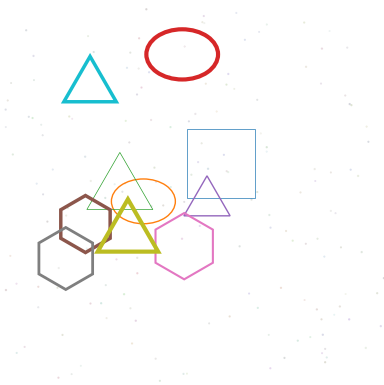[{"shape": "square", "thickness": 0.5, "radius": 0.44, "center": [0.573, 0.575]}, {"shape": "oval", "thickness": 1, "radius": 0.42, "center": [0.372, 0.477]}, {"shape": "triangle", "thickness": 0.5, "radius": 0.49, "center": [0.311, 0.505]}, {"shape": "oval", "thickness": 3, "radius": 0.47, "center": [0.473, 0.859]}, {"shape": "triangle", "thickness": 1, "radius": 0.35, "center": [0.538, 0.474]}, {"shape": "hexagon", "thickness": 2.5, "radius": 0.37, "center": [0.222, 0.418]}, {"shape": "hexagon", "thickness": 1.5, "radius": 0.43, "center": [0.478, 0.361]}, {"shape": "hexagon", "thickness": 2, "radius": 0.4, "center": [0.171, 0.329]}, {"shape": "triangle", "thickness": 3, "radius": 0.45, "center": [0.332, 0.392]}, {"shape": "triangle", "thickness": 2.5, "radius": 0.39, "center": [0.234, 0.775]}]